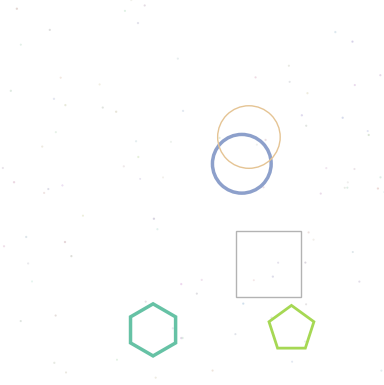[{"shape": "hexagon", "thickness": 2.5, "radius": 0.34, "center": [0.398, 0.143]}, {"shape": "circle", "thickness": 2.5, "radius": 0.38, "center": [0.628, 0.575]}, {"shape": "pentagon", "thickness": 2, "radius": 0.31, "center": [0.757, 0.145]}, {"shape": "circle", "thickness": 1, "radius": 0.41, "center": [0.647, 0.644]}, {"shape": "square", "thickness": 1, "radius": 0.43, "center": [0.698, 0.315]}]